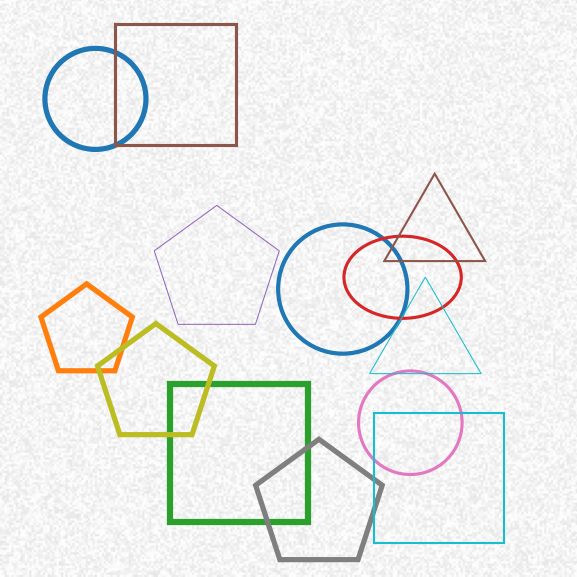[{"shape": "circle", "thickness": 2.5, "radius": 0.44, "center": [0.165, 0.828]}, {"shape": "circle", "thickness": 2, "radius": 0.56, "center": [0.594, 0.499]}, {"shape": "pentagon", "thickness": 2.5, "radius": 0.42, "center": [0.15, 0.424]}, {"shape": "square", "thickness": 3, "radius": 0.6, "center": [0.413, 0.215]}, {"shape": "oval", "thickness": 1.5, "radius": 0.51, "center": [0.697, 0.519]}, {"shape": "pentagon", "thickness": 0.5, "radius": 0.57, "center": [0.375, 0.53]}, {"shape": "triangle", "thickness": 1, "radius": 0.5, "center": [0.753, 0.597]}, {"shape": "square", "thickness": 1.5, "radius": 0.52, "center": [0.304, 0.853]}, {"shape": "circle", "thickness": 1.5, "radius": 0.45, "center": [0.711, 0.267]}, {"shape": "pentagon", "thickness": 2.5, "radius": 0.58, "center": [0.552, 0.123]}, {"shape": "pentagon", "thickness": 2.5, "radius": 0.53, "center": [0.27, 0.333]}, {"shape": "triangle", "thickness": 0.5, "radius": 0.56, "center": [0.736, 0.408]}, {"shape": "square", "thickness": 1, "radius": 0.57, "center": [0.76, 0.171]}]